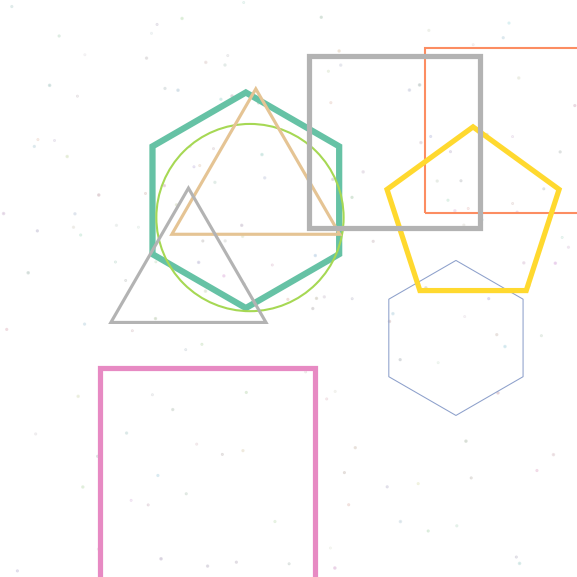[{"shape": "hexagon", "thickness": 3, "radius": 0.93, "center": [0.426, 0.652]}, {"shape": "square", "thickness": 1, "radius": 0.72, "center": [0.879, 0.773]}, {"shape": "hexagon", "thickness": 0.5, "radius": 0.67, "center": [0.79, 0.414]}, {"shape": "square", "thickness": 2.5, "radius": 0.93, "center": [0.359, 0.176]}, {"shape": "circle", "thickness": 1, "radius": 0.81, "center": [0.433, 0.622]}, {"shape": "pentagon", "thickness": 2.5, "radius": 0.78, "center": [0.819, 0.623]}, {"shape": "triangle", "thickness": 1.5, "radius": 0.84, "center": [0.443, 0.677]}, {"shape": "square", "thickness": 2.5, "radius": 0.74, "center": [0.684, 0.753]}, {"shape": "triangle", "thickness": 1.5, "radius": 0.78, "center": [0.326, 0.518]}]